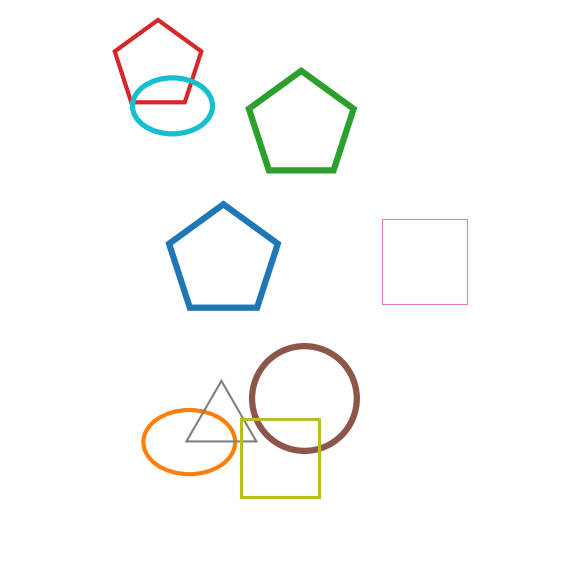[{"shape": "pentagon", "thickness": 3, "radius": 0.49, "center": [0.387, 0.546]}, {"shape": "oval", "thickness": 2, "radius": 0.4, "center": [0.328, 0.234]}, {"shape": "pentagon", "thickness": 3, "radius": 0.48, "center": [0.522, 0.781]}, {"shape": "pentagon", "thickness": 2, "radius": 0.39, "center": [0.274, 0.886]}, {"shape": "circle", "thickness": 3, "radius": 0.45, "center": [0.527, 0.309]}, {"shape": "square", "thickness": 0.5, "radius": 0.37, "center": [0.736, 0.547]}, {"shape": "triangle", "thickness": 1, "radius": 0.35, "center": [0.383, 0.27]}, {"shape": "square", "thickness": 1.5, "radius": 0.33, "center": [0.485, 0.206]}, {"shape": "oval", "thickness": 2.5, "radius": 0.35, "center": [0.299, 0.816]}]